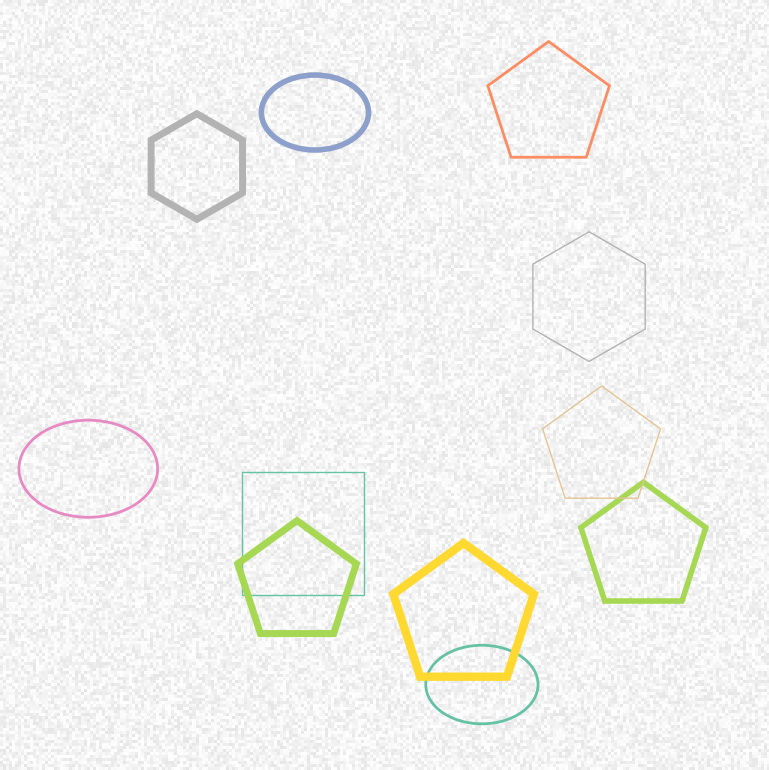[{"shape": "square", "thickness": 0.5, "radius": 0.4, "center": [0.393, 0.307]}, {"shape": "oval", "thickness": 1, "radius": 0.36, "center": [0.626, 0.111]}, {"shape": "pentagon", "thickness": 1, "radius": 0.42, "center": [0.713, 0.863]}, {"shape": "oval", "thickness": 2, "radius": 0.35, "center": [0.409, 0.854]}, {"shape": "oval", "thickness": 1, "radius": 0.45, "center": [0.115, 0.391]}, {"shape": "pentagon", "thickness": 2.5, "radius": 0.41, "center": [0.386, 0.243]}, {"shape": "pentagon", "thickness": 2, "radius": 0.43, "center": [0.836, 0.288]}, {"shape": "pentagon", "thickness": 3, "radius": 0.48, "center": [0.602, 0.199]}, {"shape": "pentagon", "thickness": 0.5, "radius": 0.4, "center": [0.781, 0.418]}, {"shape": "hexagon", "thickness": 0.5, "radius": 0.42, "center": [0.765, 0.615]}, {"shape": "hexagon", "thickness": 2.5, "radius": 0.34, "center": [0.256, 0.784]}]